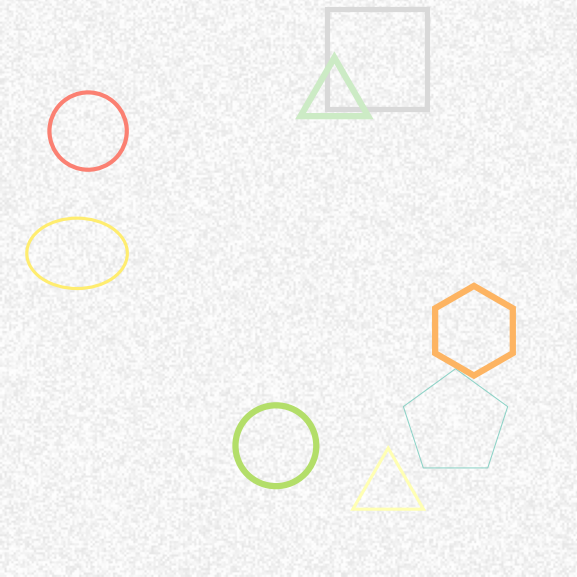[{"shape": "pentagon", "thickness": 0.5, "radius": 0.47, "center": [0.789, 0.266]}, {"shape": "triangle", "thickness": 1.5, "radius": 0.35, "center": [0.672, 0.153]}, {"shape": "circle", "thickness": 2, "radius": 0.33, "center": [0.153, 0.772]}, {"shape": "hexagon", "thickness": 3, "radius": 0.39, "center": [0.821, 0.426]}, {"shape": "circle", "thickness": 3, "radius": 0.35, "center": [0.478, 0.227]}, {"shape": "square", "thickness": 2.5, "radius": 0.43, "center": [0.652, 0.897]}, {"shape": "triangle", "thickness": 3, "radius": 0.34, "center": [0.579, 0.832]}, {"shape": "oval", "thickness": 1.5, "radius": 0.44, "center": [0.133, 0.56]}]